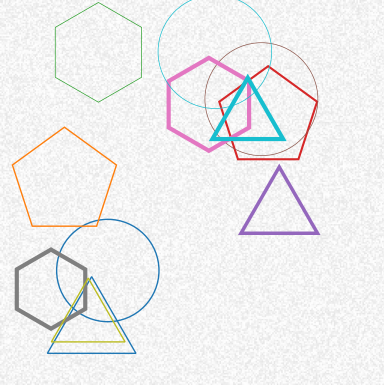[{"shape": "triangle", "thickness": 1, "radius": 0.66, "center": [0.238, 0.149]}, {"shape": "circle", "thickness": 1, "radius": 0.66, "center": [0.28, 0.297]}, {"shape": "pentagon", "thickness": 1, "radius": 0.71, "center": [0.167, 0.527]}, {"shape": "hexagon", "thickness": 0.5, "radius": 0.65, "center": [0.256, 0.864]}, {"shape": "pentagon", "thickness": 1.5, "radius": 0.67, "center": [0.697, 0.694]}, {"shape": "triangle", "thickness": 2.5, "radius": 0.57, "center": [0.725, 0.452]}, {"shape": "circle", "thickness": 0.5, "radius": 0.73, "center": [0.679, 0.742]}, {"shape": "hexagon", "thickness": 3, "radius": 0.6, "center": [0.543, 0.729]}, {"shape": "hexagon", "thickness": 3, "radius": 0.51, "center": [0.133, 0.249]}, {"shape": "triangle", "thickness": 1, "radius": 0.55, "center": [0.229, 0.167]}, {"shape": "circle", "thickness": 0.5, "radius": 0.74, "center": [0.558, 0.866]}, {"shape": "triangle", "thickness": 3, "radius": 0.53, "center": [0.644, 0.692]}]